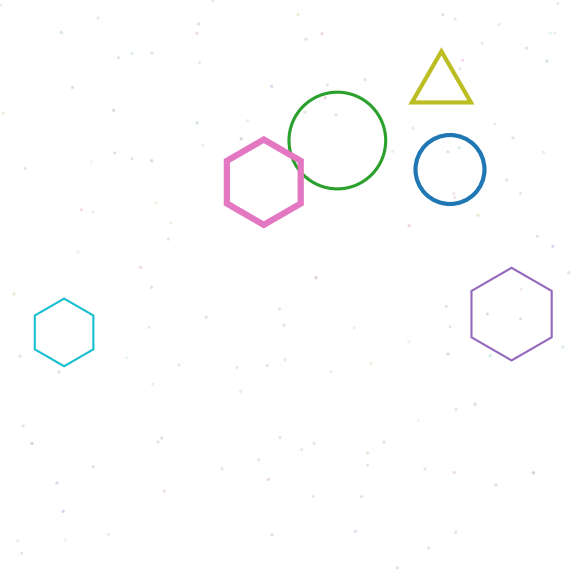[{"shape": "circle", "thickness": 2, "radius": 0.3, "center": [0.779, 0.706]}, {"shape": "circle", "thickness": 1.5, "radius": 0.42, "center": [0.584, 0.756]}, {"shape": "hexagon", "thickness": 1, "radius": 0.4, "center": [0.886, 0.455]}, {"shape": "hexagon", "thickness": 3, "radius": 0.37, "center": [0.457, 0.684]}, {"shape": "triangle", "thickness": 2, "radius": 0.29, "center": [0.764, 0.851]}, {"shape": "hexagon", "thickness": 1, "radius": 0.29, "center": [0.111, 0.424]}]